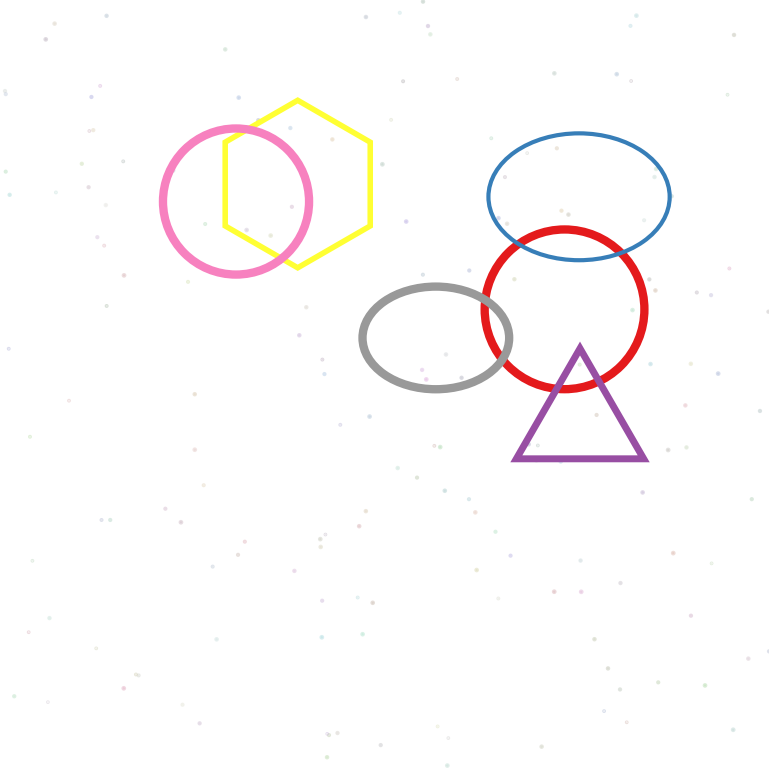[{"shape": "circle", "thickness": 3, "radius": 0.52, "center": [0.733, 0.598]}, {"shape": "oval", "thickness": 1.5, "radius": 0.59, "center": [0.752, 0.744]}, {"shape": "triangle", "thickness": 2.5, "radius": 0.48, "center": [0.753, 0.452]}, {"shape": "hexagon", "thickness": 2, "radius": 0.54, "center": [0.387, 0.761]}, {"shape": "circle", "thickness": 3, "radius": 0.47, "center": [0.307, 0.738]}, {"shape": "oval", "thickness": 3, "radius": 0.48, "center": [0.566, 0.561]}]